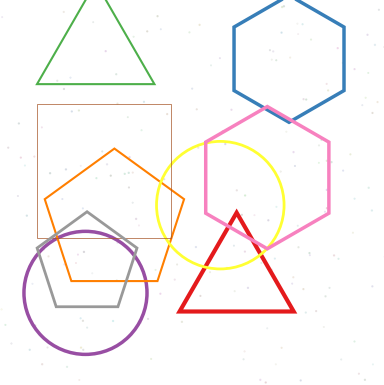[{"shape": "triangle", "thickness": 3, "radius": 0.86, "center": [0.615, 0.276]}, {"shape": "hexagon", "thickness": 2.5, "radius": 0.82, "center": [0.751, 0.847]}, {"shape": "triangle", "thickness": 1.5, "radius": 0.88, "center": [0.249, 0.87]}, {"shape": "circle", "thickness": 2.5, "radius": 0.8, "center": [0.222, 0.239]}, {"shape": "pentagon", "thickness": 1.5, "radius": 0.95, "center": [0.297, 0.424]}, {"shape": "circle", "thickness": 2, "radius": 0.83, "center": [0.572, 0.467]}, {"shape": "square", "thickness": 0.5, "radius": 0.87, "center": [0.269, 0.555]}, {"shape": "hexagon", "thickness": 2.5, "radius": 0.92, "center": [0.694, 0.539]}, {"shape": "pentagon", "thickness": 2, "radius": 0.68, "center": [0.226, 0.314]}]